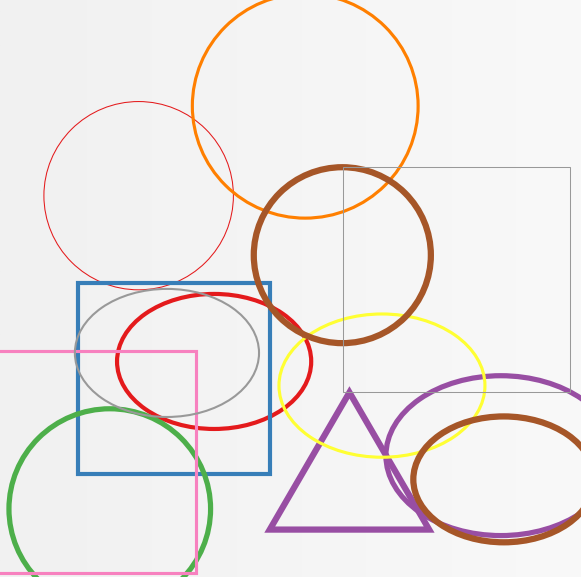[{"shape": "oval", "thickness": 2, "radius": 0.84, "center": [0.368, 0.373]}, {"shape": "circle", "thickness": 0.5, "radius": 0.82, "center": [0.239, 0.66]}, {"shape": "square", "thickness": 2, "radius": 0.83, "center": [0.3, 0.344]}, {"shape": "circle", "thickness": 2.5, "radius": 0.87, "center": [0.189, 0.118]}, {"shape": "triangle", "thickness": 3, "radius": 0.79, "center": [0.601, 0.161]}, {"shape": "oval", "thickness": 2.5, "radius": 0.99, "center": [0.862, 0.21]}, {"shape": "circle", "thickness": 1.5, "radius": 0.97, "center": [0.525, 0.816]}, {"shape": "oval", "thickness": 1.5, "radius": 0.89, "center": [0.657, 0.331]}, {"shape": "oval", "thickness": 3, "radius": 0.78, "center": [0.867, 0.169]}, {"shape": "circle", "thickness": 3, "radius": 0.76, "center": [0.589, 0.557]}, {"shape": "square", "thickness": 1.5, "radius": 0.96, "center": [0.144, 0.199]}, {"shape": "oval", "thickness": 1, "radius": 0.79, "center": [0.287, 0.388]}, {"shape": "square", "thickness": 0.5, "radius": 0.98, "center": [0.786, 0.515]}]